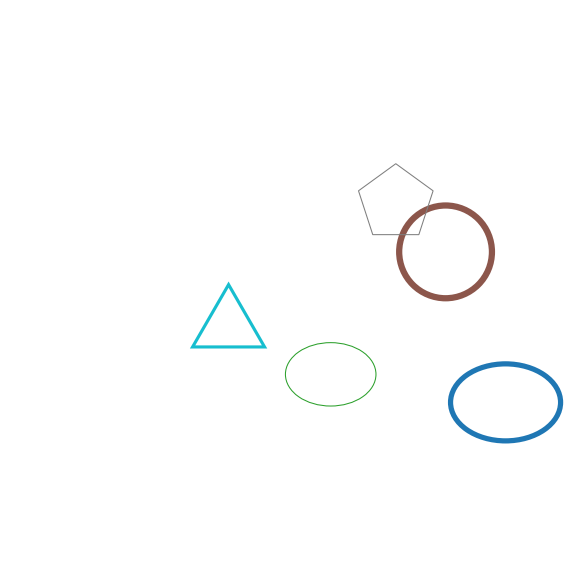[{"shape": "oval", "thickness": 2.5, "radius": 0.48, "center": [0.875, 0.302]}, {"shape": "oval", "thickness": 0.5, "radius": 0.39, "center": [0.573, 0.351]}, {"shape": "circle", "thickness": 3, "radius": 0.4, "center": [0.772, 0.563]}, {"shape": "pentagon", "thickness": 0.5, "radius": 0.34, "center": [0.685, 0.648]}, {"shape": "triangle", "thickness": 1.5, "radius": 0.36, "center": [0.396, 0.434]}]